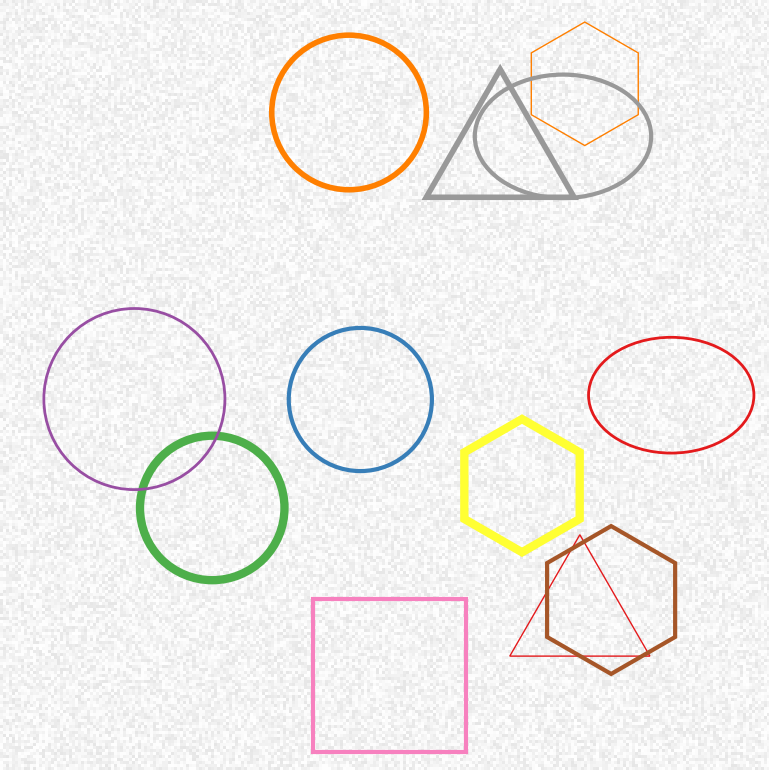[{"shape": "oval", "thickness": 1, "radius": 0.54, "center": [0.872, 0.487]}, {"shape": "triangle", "thickness": 0.5, "radius": 0.53, "center": [0.753, 0.2]}, {"shape": "circle", "thickness": 1.5, "radius": 0.46, "center": [0.468, 0.481]}, {"shape": "circle", "thickness": 3, "radius": 0.47, "center": [0.276, 0.34]}, {"shape": "circle", "thickness": 1, "radius": 0.59, "center": [0.175, 0.482]}, {"shape": "hexagon", "thickness": 0.5, "radius": 0.4, "center": [0.759, 0.891]}, {"shape": "circle", "thickness": 2, "radius": 0.5, "center": [0.453, 0.854]}, {"shape": "hexagon", "thickness": 3, "radius": 0.43, "center": [0.678, 0.369]}, {"shape": "hexagon", "thickness": 1.5, "radius": 0.48, "center": [0.794, 0.221]}, {"shape": "square", "thickness": 1.5, "radius": 0.5, "center": [0.506, 0.123]}, {"shape": "oval", "thickness": 1.5, "radius": 0.57, "center": [0.731, 0.823]}, {"shape": "triangle", "thickness": 2, "radius": 0.55, "center": [0.65, 0.799]}]